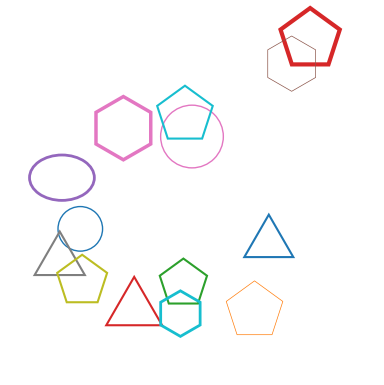[{"shape": "circle", "thickness": 1, "radius": 0.29, "center": [0.209, 0.406]}, {"shape": "triangle", "thickness": 1.5, "radius": 0.37, "center": [0.698, 0.369]}, {"shape": "pentagon", "thickness": 0.5, "radius": 0.39, "center": [0.661, 0.193]}, {"shape": "pentagon", "thickness": 1.5, "radius": 0.32, "center": [0.476, 0.264]}, {"shape": "pentagon", "thickness": 3, "radius": 0.4, "center": [0.806, 0.898]}, {"shape": "triangle", "thickness": 1.5, "radius": 0.42, "center": [0.349, 0.197]}, {"shape": "oval", "thickness": 2, "radius": 0.42, "center": [0.161, 0.538]}, {"shape": "hexagon", "thickness": 0.5, "radius": 0.36, "center": [0.758, 0.835]}, {"shape": "circle", "thickness": 1, "radius": 0.41, "center": [0.499, 0.645]}, {"shape": "hexagon", "thickness": 2.5, "radius": 0.41, "center": [0.32, 0.667]}, {"shape": "triangle", "thickness": 1.5, "radius": 0.38, "center": [0.155, 0.323]}, {"shape": "pentagon", "thickness": 1.5, "radius": 0.34, "center": [0.213, 0.27]}, {"shape": "pentagon", "thickness": 1.5, "radius": 0.38, "center": [0.48, 0.701]}, {"shape": "hexagon", "thickness": 2, "radius": 0.3, "center": [0.469, 0.185]}]